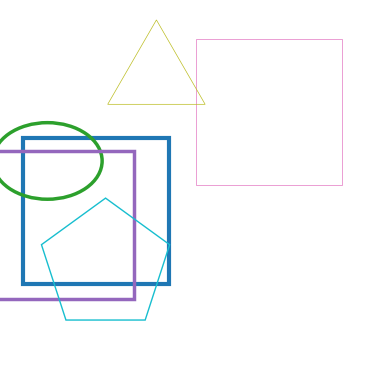[{"shape": "square", "thickness": 3, "radius": 0.95, "center": [0.249, 0.453]}, {"shape": "oval", "thickness": 2.5, "radius": 0.71, "center": [0.123, 0.582]}, {"shape": "square", "thickness": 2.5, "radius": 0.96, "center": [0.155, 0.415]}, {"shape": "square", "thickness": 0.5, "radius": 0.95, "center": [0.698, 0.71]}, {"shape": "triangle", "thickness": 0.5, "radius": 0.73, "center": [0.406, 0.802]}, {"shape": "pentagon", "thickness": 1, "radius": 0.88, "center": [0.274, 0.31]}]